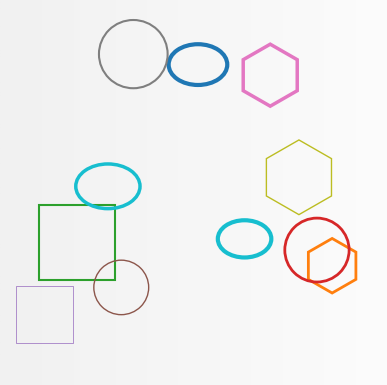[{"shape": "oval", "thickness": 3, "radius": 0.38, "center": [0.511, 0.832]}, {"shape": "hexagon", "thickness": 2, "radius": 0.35, "center": [0.857, 0.31]}, {"shape": "square", "thickness": 1.5, "radius": 0.49, "center": [0.198, 0.371]}, {"shape": "circle", "thickness": 2, "radius": 0.41, "center": [0.818, 0.35]}, {"shape": "square", "thickness": 0.5, "radius": 0.37, "center": [0.115, 0.183]}, {"shape": "circle", "thickness": 1, "radius": 0.35, "center": [0.313, 0.253]}, {"shape": "hexagon", "thickness": 2.5, "radius": 0.4, "center": [0.697, 0.805]}, {"shape": "circle", "thickness": 1.5, "radius": 0.44, "center": [0.344, 0.859]}, {"shape": "hexagon", "thickness": 1, "radius": 0.48, "center": [0.771, 0.539]}, {"shape": "oval", "thickness": 2.5, "radius": 0.41, "center": [0.278, 0.516]}, {"shape": "oval", "thickness": 3, "radius": 0.35, "center": [0.631, 0.38]}]